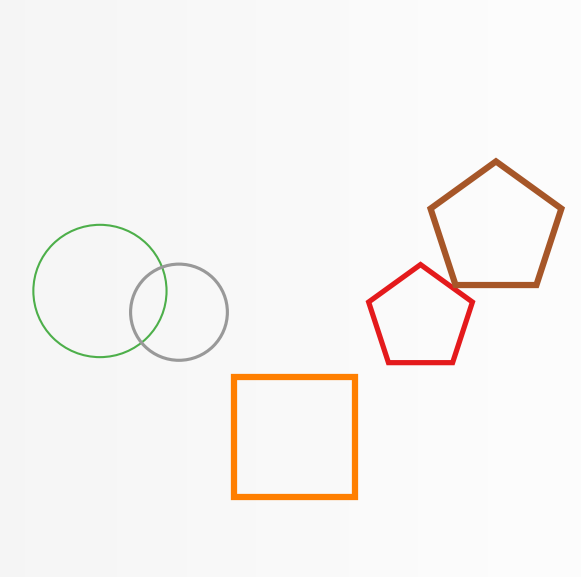[{"shape": "pentagon", "thickness": 2.5, "radius": 0.47, "center": [0.723, 0.447]}, {"shape": "circle", "thickness": 1, "radius": 0.57, "center": [0.172, 0.495]}, {"shape": "square", "thickness": 3, "radius": 0.52, "center": [0.507, 0.243]}, {"shape": "pentagon", "thickness": 3, "radius": 0.59, "center": [0.853, 0.601]}, {"shape": "circle", "thickness": 1.5, "radius": 0.42, "center": [0.308, 0.459]}]